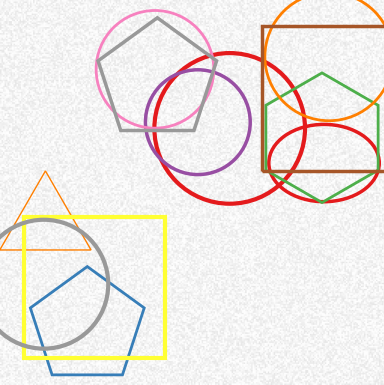[{"shape": "oval", "thickness": 2.5, "radius": 0.72, "center": [0.842, 0.577]}, {"shape": "circle", "thickness": 3, "radius": 0.98, "center": [0.597, 0.666]}, {"shape": "pentagon", "thickness": 2, "radius": 0.78, "center": [0.227, 0.152]}, {"shape": "hexagon", "thickness": 2, "radius": 0.84, "center": [0.836, 0.642]}, {"shape": "circle", "thickness": 2.5, "radius": 0.68, "center": [0.514, 0.683]}, {"shape": "circle", "thickness": 2, "radius": 0.83, "center": [0.855, 0.853]}, {"shape": "triangle", "thickness": 1, "radius": 0.68, "center": [0.118, 0.419]}, {"shape": "square", "thickness": 3, "radius": 0.92, "center": [0.246, 0.254]}, {"shape": "square", "thickness": 2.5, "radius": 0.94, "center": [0.869, 0.744]}, {"shape": "circle", "thickness": 2, "radius": 0.76, "center": [0.403, 0.82]}, {"shape": "pentagon", "thickness": 2.5, "radius": 0.81, "center": [0.409, 0.792]}, {"shape": "circle", "thickness": 3, "radius": 0.84, "center": [0.114, 0.262]}]